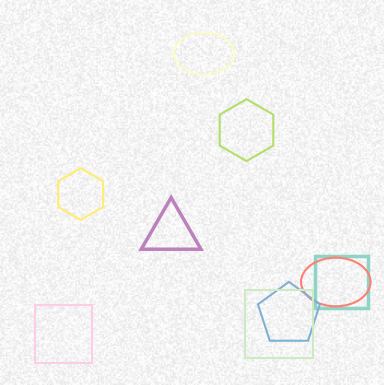[{"shape": "square", "thickness": 2.5, "radius": 0.34, "center": [0.888, 0.267]}, {"shape": "oval", "thickness": 1, "radius": 0.39, "center": [0.53, 0.861]}, {"shape": "oval", "thickness": 1.5, "radius": 0.45, "center": [0.872, 0.268]}, {"shape": "pentagon", "thickness": 1.5, "radius": 0.42, "center": [0.75, 0.183]}, {"shape": "hexagon", "thickness": 1.5, "radius": 0.4, "center": [0.64, 0.662]}, {"shape": "square", "thickness": 1.5, "radius": 0.37, "center": [0.165, 0.132]}, {"shape": "triangle", "thickness": 2.5, "radius": 0.45, "center": [0.444, 0.397]}, {"shape": "square", "thickness": 1.5, "radius": 0.44, "center": [0.724, 0.158]}, {"shape": "hexagon", "thickness": 1.5, "radius": 0.34, "center": [0.21, 0.496]}]